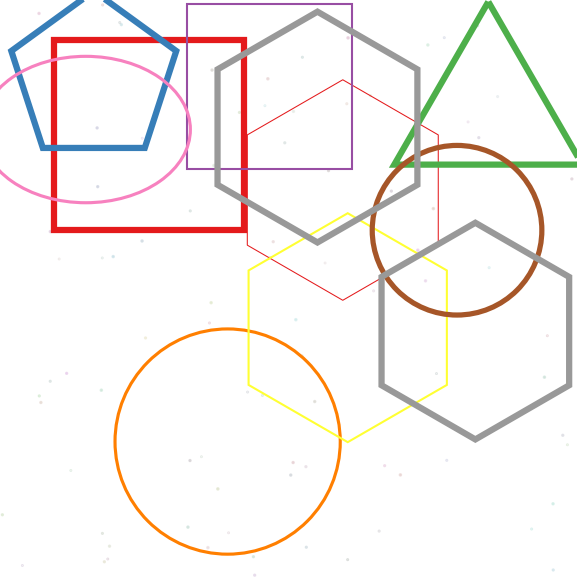[{"shape": "square", "thickness": 3, "radius": 0.82, "center": [0.258, 0.765]}, {"shape": "hexagon", "thickness": 0.5, "radius": 0.95, "center": [0.594, 0.67]}, {"shape": "pentagon", "thickness": 3, "radius": 0.75, "center": [0.162, 0.864]}, {"shape": "triangle", "thickness": 3, "radius": 0.94, "center": [0.846, 0.808]}, {"shape": "square", "thickness": 1, "radius": 0.71, "center": [0.467, 0.849]}, {"shape": "circle", "thickness": 1.5, "radius": 0.98, "center": [0.394, 0.235]}, {"shape": "hexagon", "thickness": 1, "radius": 0.99, "center": [0.602, 0.432]}, {"shape": "circle", "thickness": 2.5, "radius": 0.73, "center": [0.791, 0.6]}, {"shape": "oval", "thickness": 1.5, "radius": 0.91, "center": [0.149, 0.775]}, {"shape": "hexagon", "thickness": 3, "radius": 1.0, "center": [0.55, 0.779]}, {"shape": "hexagon", "thickness": 3, "radius": 0.94, "center": [0.823, 0.426]}]